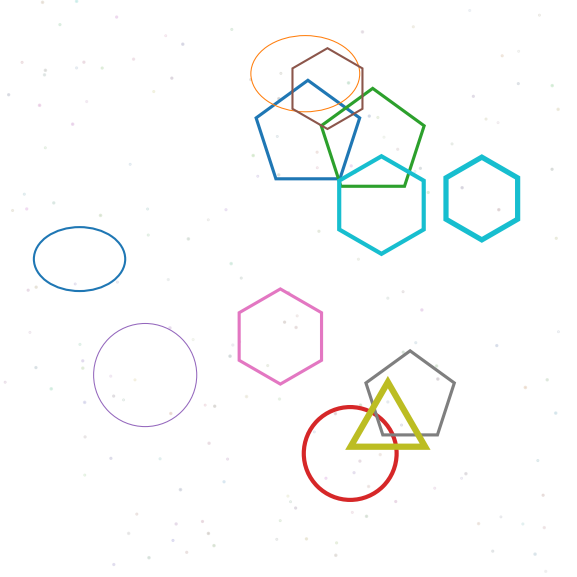[{"shape": "pentagon", "thickness": 1.5, "radius": 0.47, "center": [0.533, 0.766]}, {"shape": "oval", "thickness": 1, "radius": 0.4, "center": [0.138, 0.55]}, {"shape": "oval", "thickness": 0.5, "radius": 0.47, "center": [0.529, 0.872]}, {"shape": "pentagon", "thickness": 1.5, "radius": 0.47, "center": [0.645, 0.752]}, {"shape": "circle", "thickness": 2, "radius": 0.4, "center": [0.606, 0.214]}, {"shape": "circle", "thickness": 0.5, "radius": 0.45, "center": [0.251, 0.35]}, {"shape": "hexagon", "thickness": 1, "radius": 0.35, "center": [0.567, 0.846]}, {"shape": "hexagon", "thickness": 1.5, "radius": 0.41, "center": [0.485, 0.416]}, {"shape": "pentagon", "thickness": 1.5, "radius": 0.4, "center": [0.71, 0.311]}, {"shape": "triangle", "thickness": 3, "radius": 0.37, "center": [0.672, 0.263]}, {"shape": "hexagon", "thickness": 2.5, "radius": 0.36, "center": [0.834, 0.655]}, {"shape": "hexagon", "thickness": 2, "radius": 0.42, "center": [0.661, 0.644]}]